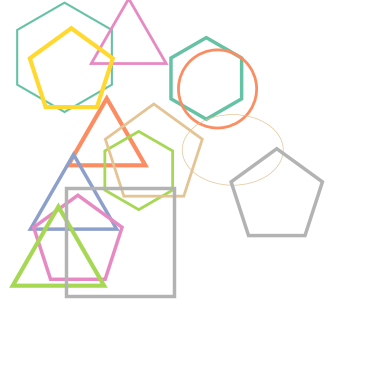[{"shape": "hexagon", "thickness": 1.5, "radius": 0.71, "center": [0.168, 0.851]}, {"shape": "hexagon", "thickness": 2.5, "radius": 0.53, "center": [0.536, 0.796]}, {"shape": "circle", "thickness": 2, "radius": 0.51, "center": [0.565, 0.769]}, {"shape": "triangle", "thickness": 3, "radius": 0.58, "center": [0.277, 0.629]}, {"shape": "triangle", "thickness": 2.5, "radius": 0.65, "center": [0.191, 0.469]}, {"shape": "triangle", "thickness": 2, "radius": 0.56, "center": [0.334, 0.891]}, {"shape": "pentagon", "thickness": 2.5, "radius": 0.6, "center": [0.202, 0.372]}, {"shape": "triangle", "thickness": 3, "radius": 0.68, "center": [0.152, 0.326]}, {"shape": "hexagon", "thickness": 2, "radius": 0.51, "center": [0.36, 0.557]}, {"shape": "pentagon", "thickness": 3, "radius": 0.57, "center": [0.185, 0.813]}, {"shape": "oval", "thickness": 0.5, "radius": 0.66, "center": [0.605, 0.611]}, {"shape": "pentagon", "thickness": 2, "radius": 0.66, "center": [0.4, 0.598]}, {"shape": "square", "thickness": 2.5, "radius": 0.7, "center": [0.313, 0.371]}, {"shape": "pentagon", "thickness": 2.5, "radius": 0.62, "center": [0.719, 0.489]}]